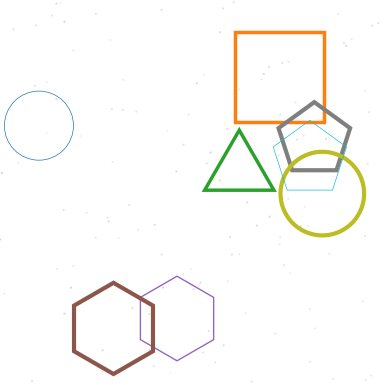[{"shape": "circle", "thickness": 0.5, "radius": 0.45, "center": [0.101, 0.674]}, {"shape": "square", "thickness": 2.5, "radius": 0.58, "center": [0.726, 0.8]}, {"shape": "triangle", "thickness": 2.5, "radius": 0.52, "center": [0.621, 0.558]}, {"shape": "hexagon", "thickness": 1, "radius": 0.55, "center": [0.46, 0.173]}, {"shape": "hexagon", "thickness": 3, "radius": 0.59, "center": [0.295, 0.147]}, {"shape": "pentagon", "thickness": 3, "radius": 0.49, "center": [0.816, 0.637]}, {"shape": "circle", "thickness": 3, "radius": 0.54, "center": [0.837, 0.497]}, {"shape": "pentagon", "thickness": 0.5, "radius": 0.5, "center": [0.805, 0.587]}]